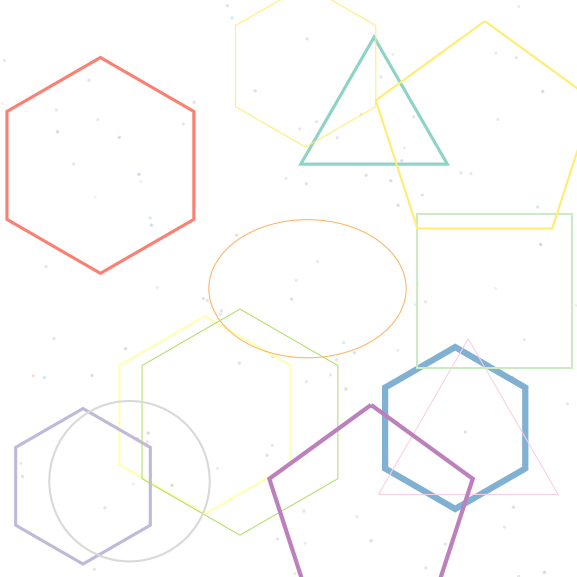[{"shape": "triangle", "thickness": 1.5, "radius": 0.73, "center": [0.648, 0.788]}, {"shape": "hexagon", "thickness": 1, "radius": 0.86, "center": [0.355, 0.28]}, {"shape": "hexagon", "thickness": 1.5, "radius": 0.67, "center": [0.144, 0.157]}, {"shape": "hexagon", "thickness": 1.5, "radius": 0.93, "center": [0.174, 0.713]}, {"shape": "hexagon", "thickness": 3, "radius": 0.7, "center": [0.788, 0.258]}, {"shape": "oval", "thickness": 0.5, "radius": 0.85, "center": [0.532, 0.499]}, {"shape": "hexagon", "thickness": 0.5, "radius": 0.98, "center": [0.415, 0.268]}, {"shape": "triangle", "thickness": 0.5, "radius": 0.9, "center": [0.811, 0.233]}, {"shape": "circle", "thickness": 1, "radius": 0.69, "center": [0.224, 0.166]}, {"shape": "pentagon", "thickness": 2, "radius": 0.93, "center": [0.642, 0.113]}, {"shape": "square", "thickness": 1, "radius": 0.67, "center": [0.856, 0.496]}, {"shape": "hexagon", "thickness": 0.5, "radius": 0.7, "center": [0.529, 0.885]}, {"shape": "pentagon", "thickness": 1, "radius": 0.99, "center": [0.84, 0.764]}]